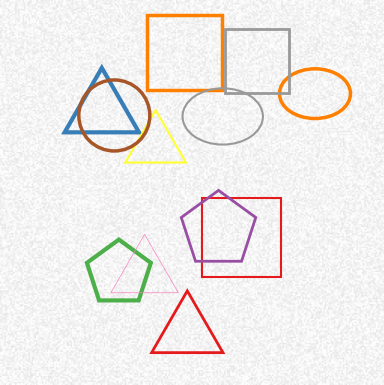[{"shape": "triangle", "thickness": 2, "radius": 0.53, "center": [0.486, 0.138]}, {"shape": "square", "thickness": 1.5, "radius": 0.51, "center": [0.626, 0.383]}, {"shape": "triangle", "thickness": 3, "radius": 0.56, "center": [0.264, 0.712]}, {"shape": "pentagon", "thickness": 3, "radius": 0.44, "center": [0.309, 0.29]}, {"shape": "pentagon", "thickness": 2, "radius": 0.51, "center": [0.568, 0.404]}, {"shape": "oval", "thickness": 2.5, "radius": 0.46, "center": [0.818, 0.757]}, {"shape": "square", "thickness": 2.5, "radius": 0.49, "center": [0.479, 0.863]}, {"shape": "triangle", "thickness": 1.5, "radius": 0.45, "center": [0.404, 0.623]}, {"shape": "circle", "thickness": 2.5, "radius": 0.46, "center": [0.297, 0.7]}, {"shape": "triangle", "thickness": 0.5, "radius": 0.51, "center": [0.376, 0.29]}, {"shape": "square", "thickness": 2, "radius": 0.42, "center": [0.667, 0.842]}, {"shape": "oval", "thickness": 1.5, "radius": 0.52, "center": [0.578, 0.698]}]